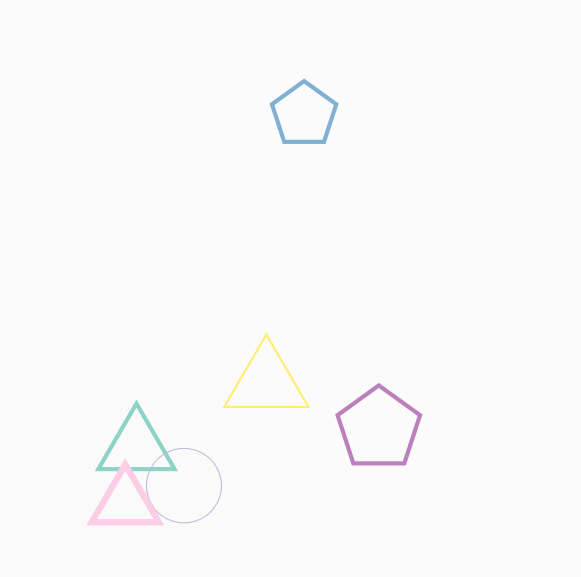[{"shape": "triangle", "thickness": 2, "radius": 0.38, "center": [0.235, 0.225]}, {"shape": "circle", "thickness": 0.5, "radius": 0.32, "center": [0.316, 0.158]}, {"shape": "pentagon", "thickness": 2, "radius": 0.29, "center": [0.523, 0.801]}, {"shape": "triangle", "thickness": 3, "radius": 0.33, "center": [0.216, 0.128]}, {"shape": "pentagon", "thickness": 2, "radius": 0.37, "center": [0.652, 0.257]}, {"shape": "triangle", "thickness": 1, "radius": 0.42, "center": [0.458, 0.336]}]